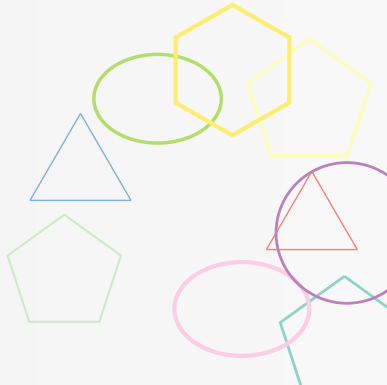[{"shape": "pentagon", "thickness": 2, "radius": 0.87, "center": [0.889, 0.108]}, {"shape": "pentagon", "thickness": 2, "radius": 0.84, "center": [0.798, 0.732]}, {"shape": "triangle", "thickness": 1, "radius": 0.68, "center": [0.805, 0.419]}, {"shape": "triangle", "thickness": 1, "radius": 0.75, "center": [0.208, 0.555]}, {"shape": "oval", "thickness": 2.5, "radius": 0.82, "center": [0.407, 0.744]}, {"shape": "oval", "thickness": 3, "radius": 0.87, "center": [0.624, 0.198]}, {"shape": "circle", "thickness": 2, "radius": 0.91, "center": [0.895, 0.395]}, {"shape": "pentagon", "thickness": 1.5, "radius": 0.77, "center": [0.166, 0.288]}, {"shape": "hexagon", "thickness": 3, "radius": 0.85, "center": [0.6, 0.818]}]